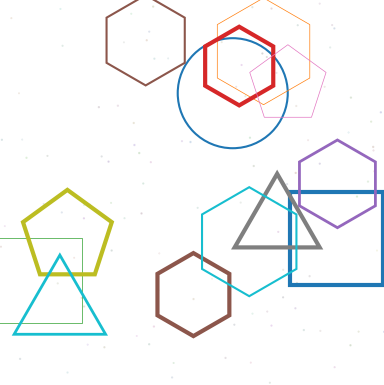[{"shape": "square", "thickness": 3, "radius": 0.6, "center": [0.874, 0.381]}, {"shape": "circle", "thickness": 1.5, "radius": 0.71, "center": [0.605, 0.758]}, {"shape": "hexagon", "thickness": 0.5, "radius": 0.69, "center": [0.685, 0.867]}, {"shape": "square", "thickness": 0.5, "radius": 0.55, "center": [0.102, 0.271]}, {"shape": "hexagon", "thickness": 3, "radius": 0.51, "center": [0.621, 0.828]}, {"shape": "hexagon", "thickness": 2, "radius": 0.57, "center": [0.876, 0.522]}, {"shape": "hexagon", "thickness": 3, "radius": 0.54, "center": [0.502, 0.235]}, {"shape": "hexagon", "thickness": 1.5, "radius": 0.59, "center": [0.378, 0.895]}, {"shape": "pentagon", "thickness": 0.5, "radius": 0.52, "center": [0.748, 0.78]}, {"shape": "triangle", "thickness": 3, "radius": 0.64, "center": [0.72, 0.421]}, {"shape": "pentagon", "thickness": 3, "radius": 0.61, "center": [0.175, 0.386]}, {"shape": "triangle", "thickness": 2, "radius": 0.69, "center": [0.155, 0.2]}, {"shape": "hexagon", "thickness": 1.5, "radius": 0.71, "center": [0.647, 0.372]}]